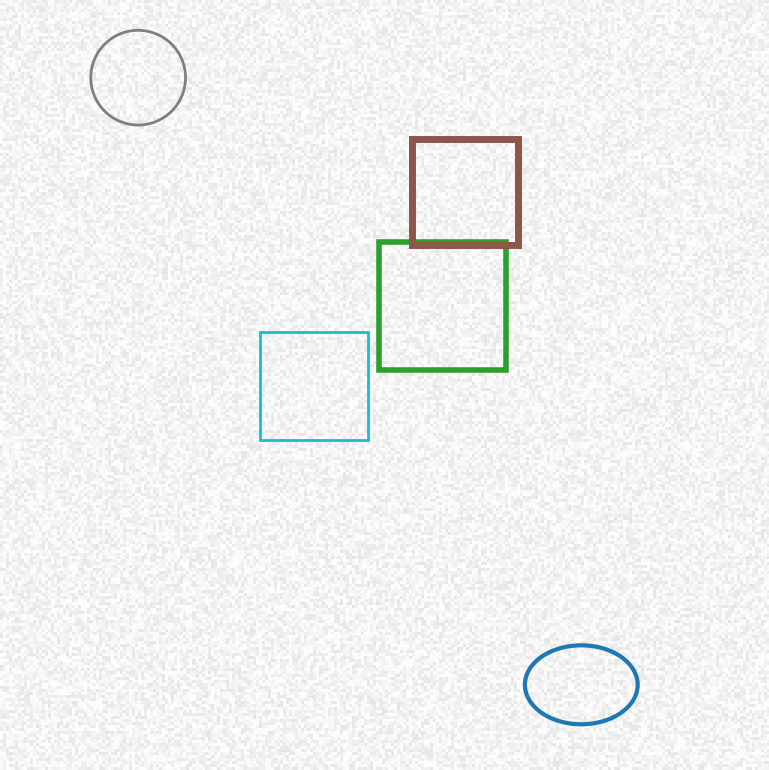[{"shape": "oval", "thickness": 1.5, "radius": 0.37, "center": [0.755, 0.111]}, {"shape": "square", "thickness": 2, "radius": 0.41, "center": [0.575, 0.603]}, {"shape": "square", "thickness": 2.5, "radius": 0.34, "center": [0.604, 0.75]}, {"shape": "circle", "thickness": 1, "radius": 0.31, "center": [0.179, 0.899]}, {"shape": "square", "thickness": 1, "radius": 0.35, "center": [0.408, 0.499]}]